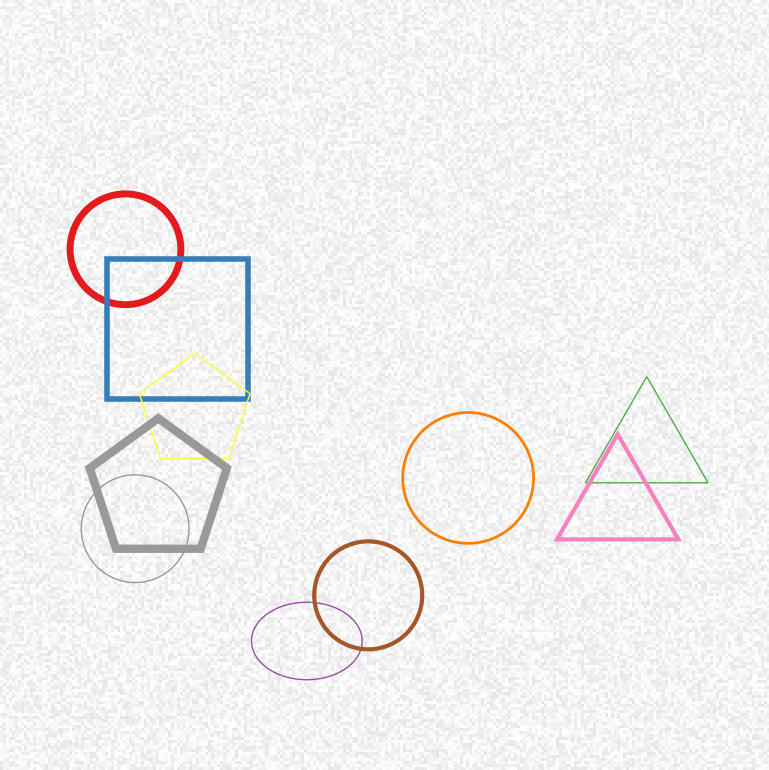[{"shape": "circle", "thickness": 2.5, "radius": 0.36, "center": [0.163, 0.676]}, {"shape": "square", "thickness": 2, "radius": 0.46, "center": [0.231, 0.573]}, {"shape": "triangle", "thickness": 0.5, "radius": 0.46, "center": [0.84, 0.419]}, {"shape": "oval", "thickness": 0.5, "radius": 0.36, "center": [0.398, 0.168]}, {"shape": "circle", "thickness": 1, "radius": 0.42, "center": [0.608, 0.379]}, {"shape": "pentagon", "thickness": 0.5, "radius": 0.38, "center": [0.253, 0.466]}, {"shape": "circle", "thickness": 1.5, "radius": 0.35, "center": [0.478, 0.227]}, {"shape": "triangle", "thickness": 1.5, "radius": 0.46, "center": [0.802, 0.345]}, {"shape": "circle", "thickness": 0.5, "radius": 0.35, "center": [0.176, 0.313]}, {"shape": "pentagon", "thickness": 3, "radius": 0.47, "center": [0.206, 0.363]}]